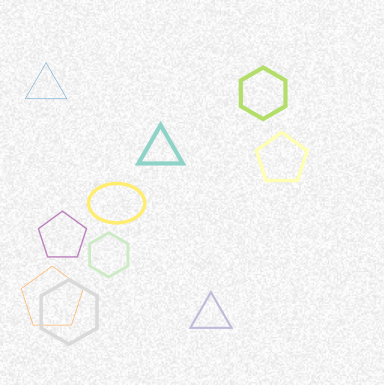[{"shape": "triangle", "thickness": 3, "radius": 0.33, "center": [0.417, 0.609]}, {"shape": "pentagon", "thickness": 2.5, "radius": 0.35, "center": [0.732, 0.587]}, {"shape": "triangle", "thickness": 1.5, "radius": 0.31, "center": [0.548, 0.179]}, {"shape": "triangle", "thickness": 0.5, "radius": 0.31, "center": [0.12, 0.775]}, {"shape": "pentagon", "thickness": 0.5, "radius": 0.42, "center": [0.136, 0.224]}, {"shape": "hexagon", "thickness": 3, "radius": 0.33, "center": [0.684, 0.758]}, {"shape": "hexagon", "thickness": 2.5, "radius": 0.42, "center": [0.179, 0.19]}, {"shape": "pentagon", "thickness": 1, "radius": 0.33, "center": [0.162, 0.386]}, {"shape": "hexagon", "thickness": 2, "radius": 0.29, "center": [0.283, 0.338]}, {"shape": "oval", "thickness": 2.5, "radius": 0.36, "center": [0.303, 0.472]}]